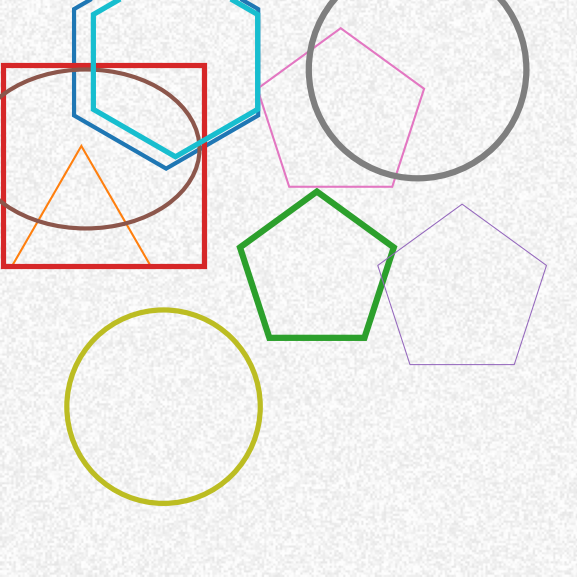[{"shape": "hexagon", "thickness": 2, "radius": 0.92, "center": [0.288, 0.891]}, {"shape": "triangle", "thickness": 1, "radius": 0.69, "center": [0.141, 0.607]}, {"shape": "pentagon", "thickness": 3, "radius": 0.7, "center": [0.549, 0.527]}, {"shape": "square", "thickness": 2.5, "radius": 0.87, "center": [0.179, 0.713]}, {"shape": "pentagon", "thickness": 0.5, "radius": 0.77, "center": [0.8, 0.492]}, {"shape": "oval", "thickness": 2, "radius": 0.98, "center": [0.149, 0.741]}, {"shape": "pentagon", "thickness": 1, "radius": 0.76, "center": [0.59, 0.799]}, {"shape": "circle", "thickness": 3, "radius": 0.94, "center": [0.723, 0.879]}, {"shape": "circle", "thickness": 2.5, "radius": 0.84, "center": [0.283, 0.295]}, {"shape": "hexagon", "thickness": 2.5, "radius": 0.82, "center": [0.304, 0.892]}]